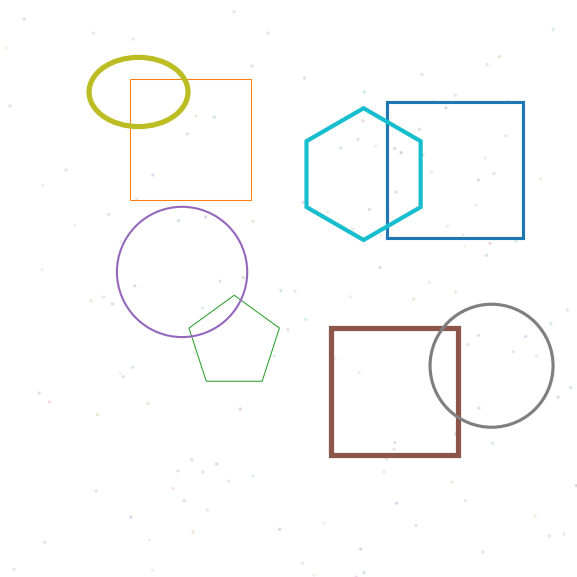[{"shape": "square", "thickness": 1.5, "radius": 0.59, "center": [0.787, 0.705]}, {"shape": "square", "thickness": 0.5, "radius": 0.52, "center": [0.329, 0.758]}, {"shape": "pentagon", "thickness": 0.5, "radius": 0.41, "center": [0.406, 0.406]}, {"shape": "circle", "thickness": 1, "radius": 0.56, "center": [0.315, 0.528]}, {"shape": "square", "thickness": 2.5, "radius": 0.55, "center": [0.683, 0.321]}, {"shape": "circle", "thickness": 1.5, "radius": 0.53, "center": [0.851, 0.366]}, {"shape": "oval", "thickness": 2.5, "radius": 0.43, "center": [0.24, 0.84]}, {"shape": "hexagon", "thickness": 2, "radius": 0.57, "center": [0.63, 0.698]}]